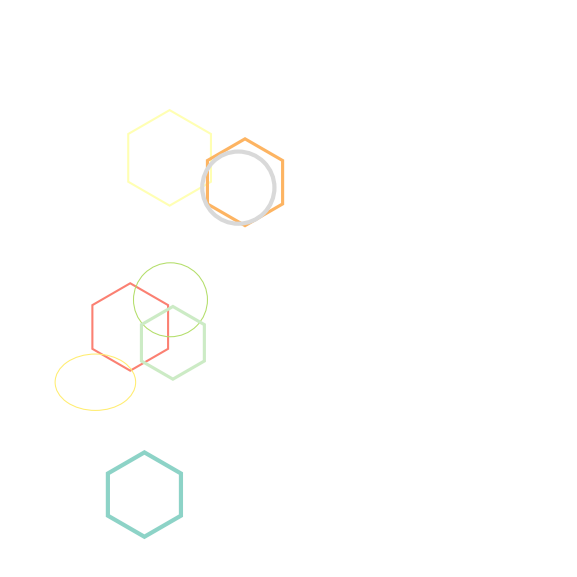[{"shape": "hexagon", "thickness": 2, "radius": 0.37, "center": [0.25, 0.143]}, {"shape": "hexagon", "thickness": 1, "radius": 0.41, "center": [0.294, 0.726]}, {"shape": "hexagon", "thickness": 1, "radius": 0.38, "center": [0.226, 0.433]}, {"shape": "hexagon", "thickness": 1.5, "radius": 0.38, "center": [0.424, 0.684]}, {"shape": "circle", "thickness": 0.5, "radius": 0.32, "center": [0.295, 0.48]}, {"shape": "circle", "thickness": 2, "radius": 0.31, "center": [0.413, 0.674]}, {"shape": "hexagon", "thickness": 1.5, "radius": 0.31, "center": [0.299, 0.406]}, {"shape": "oval", "thickness": 0.5, "radius": 0.35, "center": [0.165, 0.337]}]